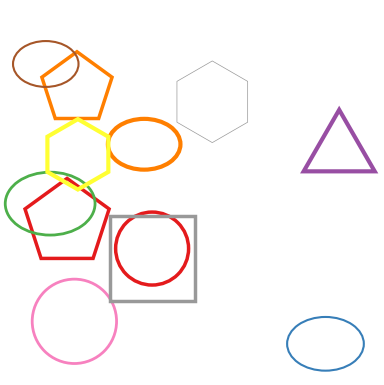[{"shape": "circle", "thickness": 2.5, "radius": 0.47, "center": [0.395, 0.354]}, {"shape": "pentagon", "thickness": 2.5, "radius": 0.57, "center": [0.174, 0.422]}, {"shape": "oval", "thickness": 1.5, "radius": 0.5, "center": [0.845, 0.107]}, {"shape": "oval", "thickness": 2, "radius": 0.58, "center": [0.13, 0.471]}, {"shape": "triangle", "thickness": 3, "radius": 0.53, "center": [0.881, 0.608]}, {"shape": "pentagon", "thickness": 2.5, "radius": 0.48, "center": [0.2, 0.77]}, {"shape": "oval", "thickness": 3, "radius": 0.47, "center": [0.374, 0.625]}, {"shape": "hexagon", "thickness": 3, "radius": 0.46, "center": [0.202, 0.599]}, {"shape": "oval", "thickness": 1.5, "radius": 0.43, "center": [0.119, 0.834]}, {"shape": "circle", "thickness": 2, "radius": 0.55, "center": [0.193, 0.165]}, {"shape": "square", "thickness": 2.5, "radius": 0.55, "center": [0.397, 0.328]}, {"shape": "hexagon", "thickness": 0.5, "radius": 0.53, "center": [0.551, 0.736]}]